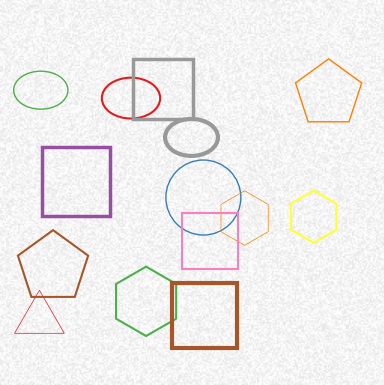[{"shape": "oval", "thickness": 1.5, "radius": 0.38, "center": [0.34, 0.745]}, {"shape": "triangle", "thickness": 0.5, "radius": 0.37, "center": [0.102, 0.172]}, {"shape": "circle", "thickness": 1, "radius": 0.49, "center": [0.528, 0.487]}, {"shape": "oval", "thickness": 1, "radius": 0.35, "center": [0.106, 0.766]}, {"shape": "hexagon", "thickness": 1.5, "radius": 0.45, "center": [0.379, 0.217]}, {"shape": "square", "thickness": 2.5, "radius": 0.45, "center": [0.198, 0.529]}, {"shape": "pentagon", "thickness": 1, "radius": 0.45, "center": [0.854, 0.757]}, {"shape": "hexagon", "thickness": 0.5, "radius": 0.35, "center": [0.635, 0.434]}, {"shape": "hexagon", "thickness": 1.5, "radius": 0.34, "center": [0.815, 0.437]}, {"shape": "square", "thickness": 3, "radius": 0.42, "center": [0.532, 0.18]}, {"shape": "pentagon", "thickness": 1.5, "radius": 0.48, "center": [0.138, 0.306]}, {"shape": "square", "thickness": 1.5, "radius": 0.36, "center": [0.545, 0.374]}, {"shape": "oval", "thickness": 3, "radius": 0.34, "center": [0.497, 0.643]}, {"shape": "square", "thickness": 2.5, "radius": 0.39, "center": [0.424, 0.768]}]